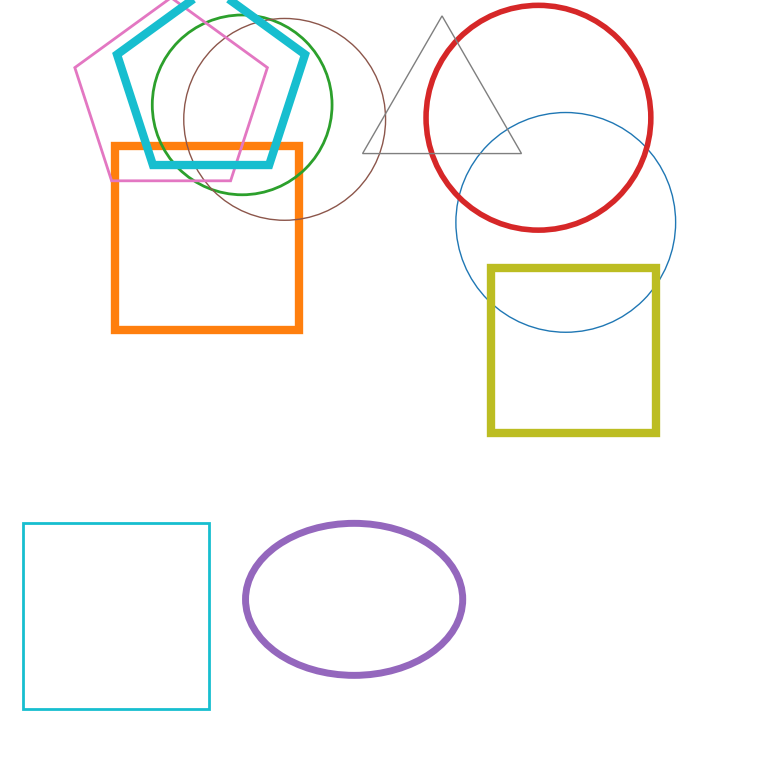[{"shape": "circle", "thickness": 0.5, "radius": 0.71, "center": [0.735, 0.711]}, {"shape": "square", "thickness": 3, "radius": 0.6, "center": [0.269, 0.691]}, {"shape": "circle", "thickness": 1, "radius": 0.58, "center": [0.314, 0.864]}, {"shape": "circle", "thickness": 2, "radius": 0.73, "center": [0.699, 0.847]}, {"shape": "oval", "thickness": 2.5, "radius": 0.71, "center": [0.46, 0.222]}, {"shape": "circle", "thickness": 0.5, "radius": 0.66, "center": [0.37, 0.845]}, {"shape": "pentagon", "thickness": 1, "radius": 0.66, "center": [0.222, 0.872]}, {"shape": "triangle", "thickness": 0.5, "radius": 0.6, "center": [0.574, 0.86]}, {"shape": "square", "thickness": 3, "radius": 0.54, "center": [0.745, 0.545]}, {"shape": "square", "thickness": 1, "radius": 0.6, "center": [0.151, 0.2]}, {"shape": "pentagon", "thickness": 3, "radius": 0.64, "center": [0.274, 0.89]}]